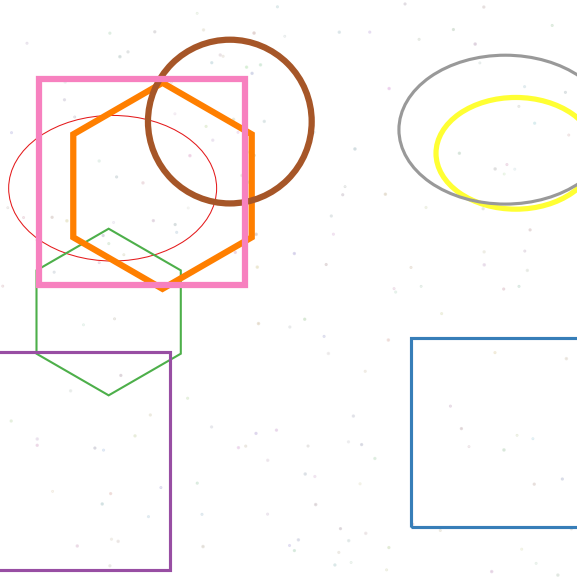[{"shape": "oval", "thickness": 0.5, "radius": 0.9, "center": [0.195, 0.673]}, {"shape": "square", "thickness": 1.5, "radius": 0.82, "center": [0.875, 0.25]}, {"shape": "hexagon", "thickness": 1, "radius": 0.72, "center": [0.188, 0.459]}, {"shape": "square", "thickness": 1.5, "radius": 0.94, "center": [0.106, 0.201]}, {"shape": "hexagon", "thickness": 3, "radius": 0.89, "center": [0.281, 0.677]}, {"shape": "oval", "thickness": 2.5, "radius": 0.69, "center": [0.893, 0.734]}, {"shape": "circle", "thickness": 3, "radius": 0.71, "center": [0.398, 0.789]}, {"shape": "square", "thickness": 3, "radius": 0.89, "center": [0.246, 0.684]}, {"shape": "oval", "thickness": 1.5, "radius": 0.92, "center": [0.875, 0.775]}]